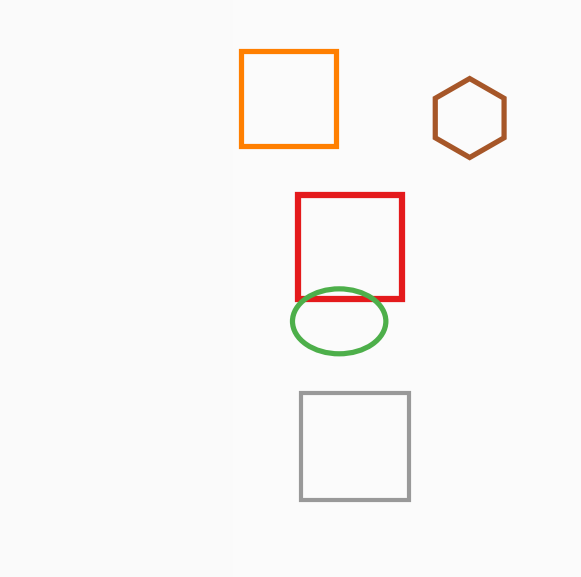[{"shape": "square", "thickness": 3, "radius": 0.45, "center": [0.602, 0.571]}, {"shape": "oval", "thickness": 2.5, "radius": 0.4, "center": [0.584, 0.443]}, {"shape": "square", "thickness": 2.5, "radius": 0.41, "center": [0.496, 0.829]}, {"shape": "hexagon", "thickness": 2.5, "radius": 0.34, "center": [0.808, 0.795]}, {"shape": "square", "thickness": 2, "radius": 0.47, "center": [0.611, 0.226]}]